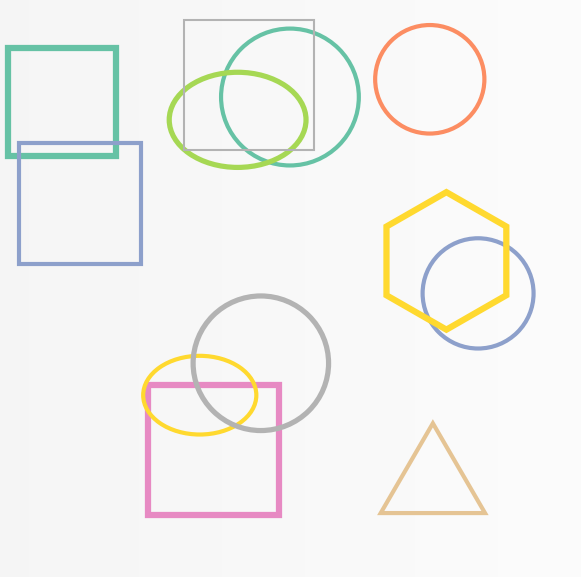[{"shape": "circle", "thickness": 2, "radius": 0.59, "center": [0.499, 0.831]}, {"shape": "square", "thickness": 3, "radius": 0.47, "center": [0.106, 0.823]}, {"shape": "circle", "thickness": 2, "radius": 0.47, "center": [0.739, 0.862]}, {"shape": "square", "thickness": 2, "radius": 0.52, "center": [0.137, 0.646]}, {"shape": "circle", "thickness": 2, "radius": 0.48, "center": [0.823, 0.491]}, {"shape": "square", "thickness": 3, "radius": 0.56, "center": [0.367, 0.221]}, {"shape": "oval", "thickness": 2.5, "radius": 0.59, "center": [0.409, 0.792]}, {"shape": "oval", "thickness": 2, "radius": 0.49, "center": [0.344, 0.315]}, {"shape": "hexagon", "thickness": 3, "radius": 0.6, "center": [0.768, 0.547]}, {"shape": "triangle", "thickness": 2, "radius": 0.52, "center": [0.745, 0.163]}, {"shape": "circle", "thickness": 2.5, "radius": 0.58, "center": [0.449, 0.37]}, {"shape": "square", "thickness": 1, "radius": 0.56, "center": [0.429, 0.853]}]